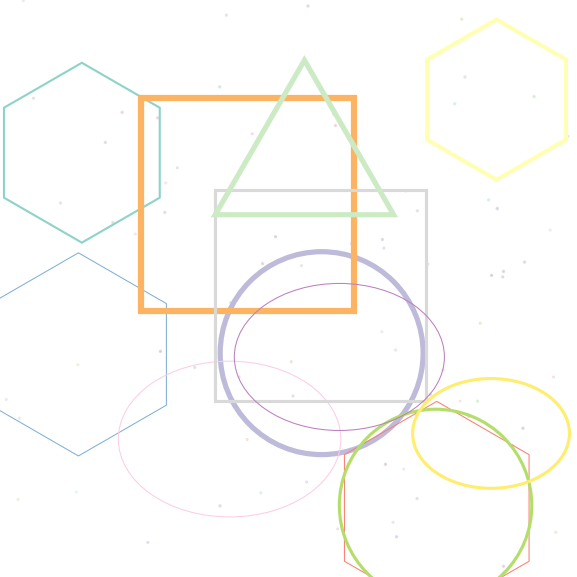[{"shape": "hexagon", "thickness": 1, "radius": 0.78, "center": [0.142, 0.735]}, {"shape": "hexagon", "thickness": 2, "radius": 0.69, "center": [0.86, 0.827]}, {"shape": "circle", "thickness": 2.5, "radius": 0.88, "center": [0.557, 0.388]}, {"shape": "hexagon", "thickness": 0.5, "radius": 0.92, "center": [0.756, 0.12]}, {"shape": "hexagon", "thickness": 0.5, "radius": 0.88, "center": [0.136, 0.385]}, {"shape": "square", "thickness": 3, "radius": 0.92, "center": [0.428, 0.645]}, {"shape": "circle", "thickness": 1.5, "radius": 0.83, "center": [0.754, 0.124]}, {"shape": "oval", "thickness": 0.5, "radius": 0.96, "center": [0.398, 0.239]}, {"shape": "square", "thickness": 1.5, "radius": 0.91, "center": [0.556, 0.487]}, {"shape": "oval", "thickness": 0.5, "radius": 0.91, "center": [0.588, 0.381]}, {"shape": "triangle", "thickness": 2.5, "radius": 0.89, "center": [0.527, 0.717]}, {"shape": "oval", "thickness": 1.5, "radius": 0.68, "center": [0.85, 0.249]}]